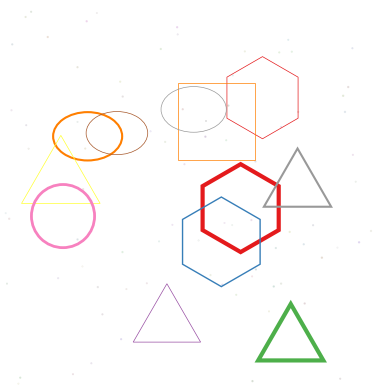[{"shape": "hexagon", "thickness": 3, "radius": 0.57, "center": [0.625, 0.459]}, {"shape": "hexagon", "thickness": 0.5, "radius": 0.53, "center": [0.682, 0.746]}, {"shape": "hexagon", "thickness": 1, "radius": 0.58, "center": [0.575, 0.372]}, {"shape": "triangle", "thickness": 3, "radius": 0.49, "center": [0.755, 0.113]}, {"shape": "triangle", "thickness": 0.5, "radius": 0.51, "center": [0.434, 0.162]}, {"shape": "oval", "thickness": 1.5, "radius": 0.45, "center": [0.228, 0.646]}, {"shape": "square", "thickness": 0.5, "radius": 0.5, "center": [0.562, 0.684]}, {"shape": "triangle", "thickness": 0.5, "radius": 0.59, "center": [0.158, 0.53]}, {"shape": "oval", "thickness": 0.5, "radius": 0.4, "center": [0.304, 0.654]}, {"shape": "circle", "thickness": 2, "radius": 0.41, "center": [0.164, 0.439]}, {"shape": "oval", "thickness": 0.5, "radius": 0.42, "center": [0.503, 0.716]}, {"shape": "triangle", "thickness": 1.5, "radius": 0.5, "center": [0.773, 0.513]}]